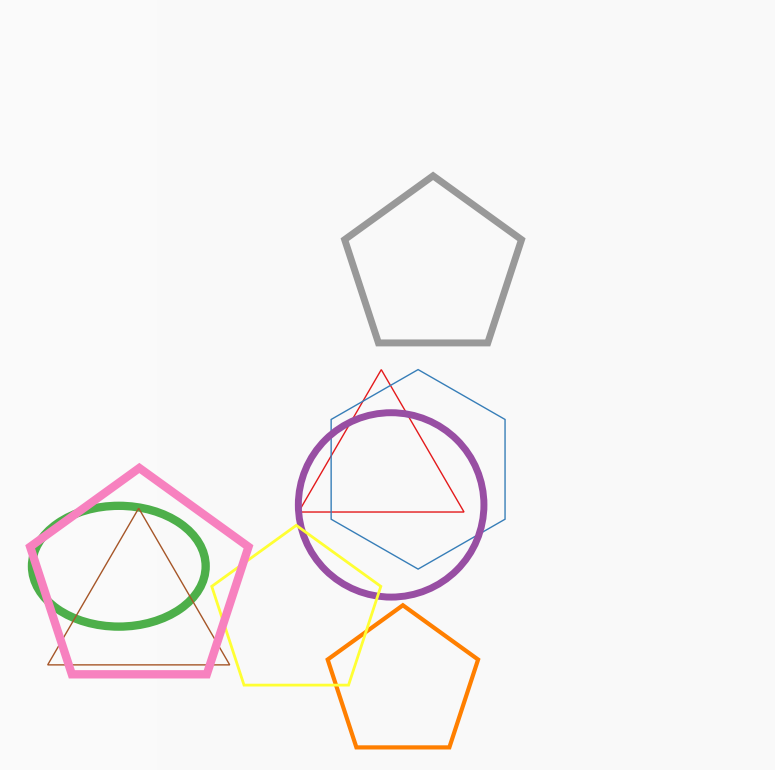[{"shape": "triangle", "thickness": 0.5, "radius": 0.62, "center": [0.492, 0.397]}, {"shape": "hexagon", "thickness": 0.5, "radius": 0.65, "center": [0.539, 0.39]}, {"shape": "oval", "thickness": 3, "radius": 0.56, "center": [0.153, 0.265]}, {"shape": "circle", "thickness": 2.5, "radius": 0.6, "center": [0.505, 0.344]}, {"shape": "pentagon", "thickness": 1.5, "radius": 0.51, "center": [0.52, 0.112]}, {"shape": "pentagon", "thickness": 1, "radius": 0.57, "center": [0.382, 0.203]}, {"shape": "triangle", "thickness": 0.5, "radius": 0.68, "center": [0.179, 0.204]}, {"shape": "pentagon", "thickness": 3, "radius": 0.74, "center": [0.18, 0.244]}, {"shape": "pentagon", "thickness": 2.5, "radius": 0.6, "center": [0.559, 0.652]}]